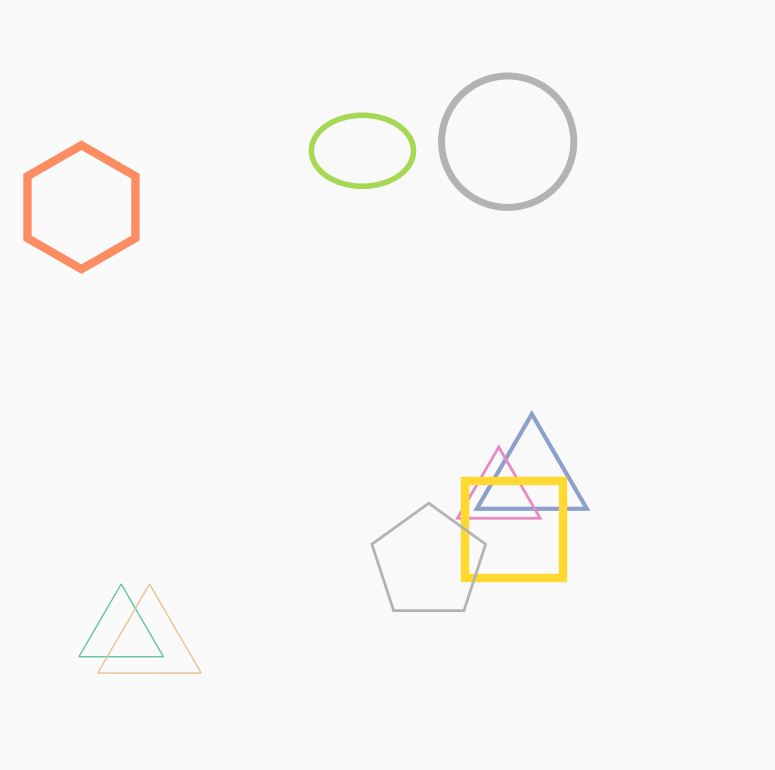[{"shape": "triangle", "thickness": 0.5, "radius": 0.31, "center": [0.156, 0.179]}, {"shape": "hexagon", "thickness": 3, "radius": 0.4, "center": [0.105, 0.731]}, {"shape": "triangle", "thickness": 1.5, "radius": 0.41, "center": [0.686, 0.38]}, {"shape": "triangle", "thickness": 1, "radius": 0.31, "center": [0.644, 0.358]}, {"shape": "oval", "thickness": 2, "radius": 0.33, "center": [0.468, 0.804]}, {"shape": "square", "thickness": 3, "radius": 0.31, "center": [0.663, 0.312]}, {"shape": "triangle", "thickness": 0.5, "radius": 0.39, "center": [0.193, 0.164]}, {"shape": "circle", "thickness": 2.5, "radius": 0.43, "center": [0.655, 0.816]}, {"shape": "pentagon", "thickness": 1, "radius": 0.39, "center": [0.553, 0.269]}]